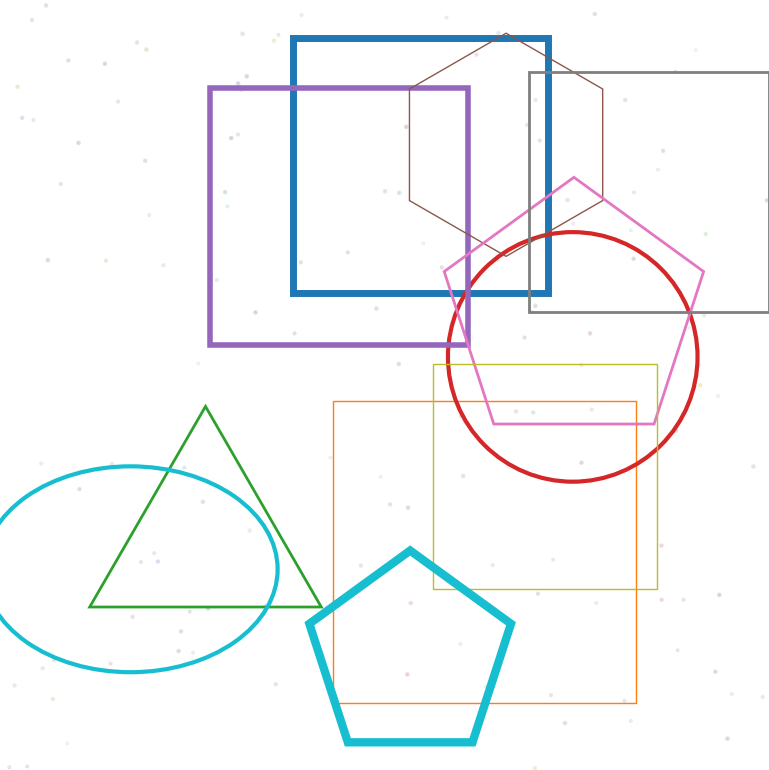[{"shape": "square", "thickness": 2.5, "radius": 0.83, "center": [0.546, 0.785]}, {"shape": "square", "thickness": 0.5, "radius": 0.98, "center": [0.629, 0.283]}, {"shape": "triangle", "thickness": 1, "radius": 0.87, "center": [0.267, 0.298]}, {"shape": "circle", "thickness": 1.5, "radius": 0.81, "center": [0.744, 0.536]}, {"shape": "square", "thickness": 2, "radius": 0.84, "center": [0.44, 0.719]}, {"shape": "hexagon", "thickness": 0.5, "radius": 0.72, "center": [0.657, 0.812]}, {"shape": "pentagon", "thickness": 1, "radius": 0.89, "center": [0.745, 0.593]}, {"shape": "square", "thickness": 1, "radius": 0.78, "center": [0.842, 0.75]}, {"shape": "square", "thickness": 0.5, "radius": 0.73, "center": [0.708, 0.382]}, {"shape": "pentagon", "thickness": 3, "radius": 0.69, "center": [0.533, 0.147]}, {"shape": "oval", "thickness": 1.5, "radius": 0.95, "center": [0.17, 0.261]}]